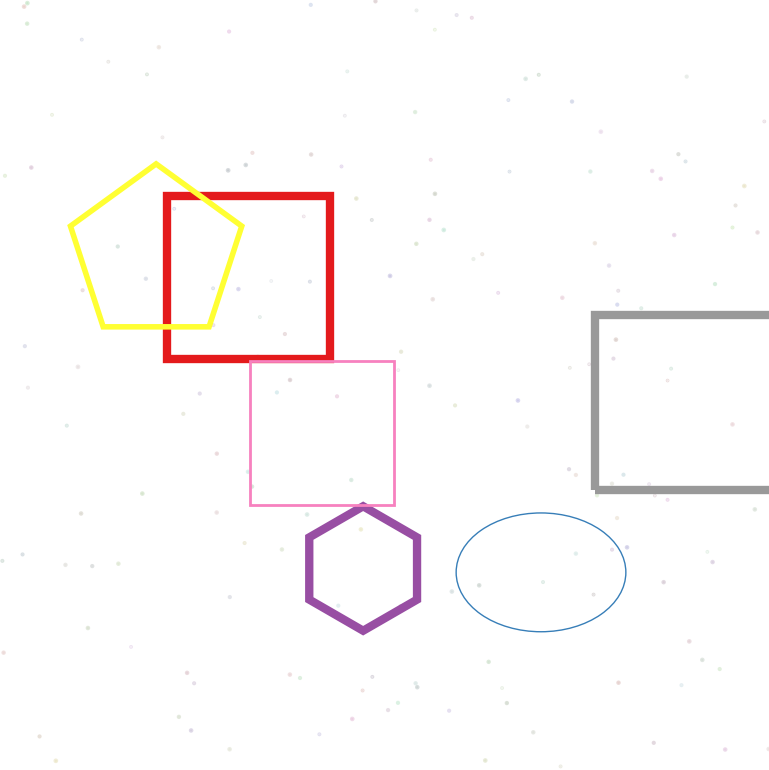[{"shape": "square", "thickness": 3, "radius": 0.53, "center": [0.323, 0.64]}, {"shape": "oval", "thickness": 0.5, "radius": 0.55, "center": [0.703, 0.257]}, {"shape": "hexagon", "thickness": 3, "radius": 0.4, "center": [0.472, 0.262]}, {"shape": "pentagon", "thickness": 2, "radius": 0.58, "center": [0.203, 0.67]}, {"shape": "square", "thickness": 1, "radius": 0.47, "center": [0.418, 0.438]}, {"shape": "square", "thickness": 3, "radius": 0.57, "center": [0.887, 0.477]}]